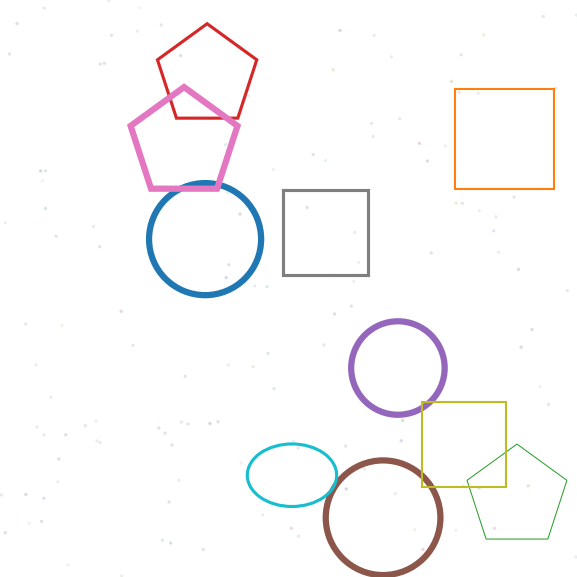[{"shape": "circle", "thickness": 3, "radius": 0.49, "center": [0.355, 0.585]}, {"shape": "square", "thickness": 1, "radius": 0.43, "center": [0.874, 0.758]}, {"shape": "pentagon", "thickness": 0.5, "radius": 0.45, "center": [0.895, 0.139]}, {"shape": "pentagon", "thickness": 1.5, "radius": 0.45, "center": [0.359, 0.868]}, {"shape": "circle", "thickness": 3, "radius": 0.4, "center": [0.689, 0.362]}, {"shape": "circle", "thickness": 3, "radius": 0.5, "center": [0.663, 0.103]}, {"shape": "pentagon", "thickness": 3, "radius": 0.49, "center": [0.319, 0.751]}, {"shape": "square", "thickness": 1.5, "radius": 0.37, "center": [0.563, 0.597]}, {"shape": "square", "thickness": 1, "radius": 0.37, "center": [0.803, 0.23]}, {"shape": "oval", "thickness": 1.5, "radius": 0.39, "center": [0.506, 0.176]}]